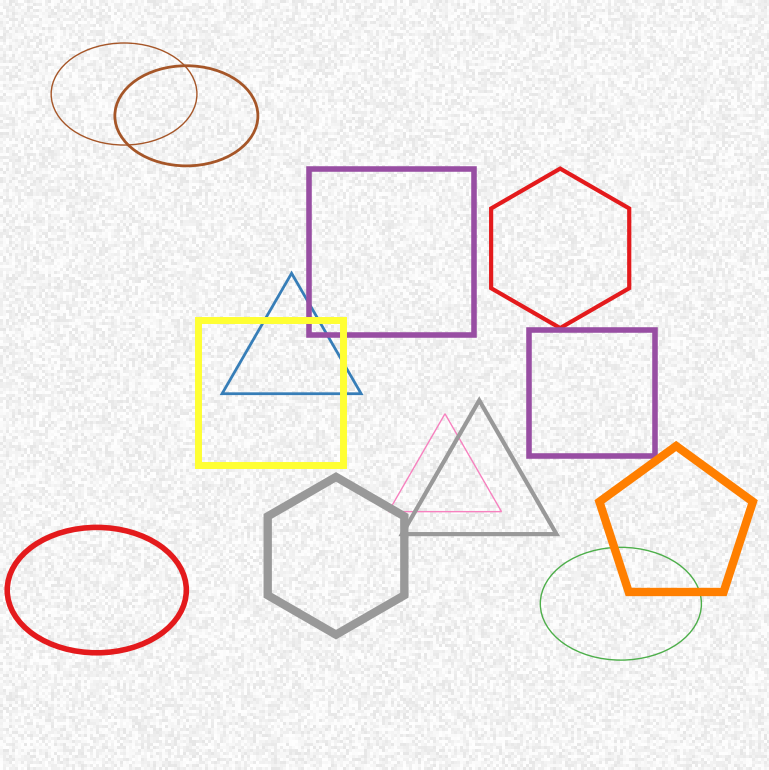[{"shape": "oval", "thickness": 2, "radius": 0.58, "center": [0.126, 0.234]}, {"shape": "hexagon", "thickness": 1.5, "radius": 0.52, "center": [0.728, 0.677]}, {"shape": "triangle", "thickness": 1, "radius": 0.52, "center": [0.379, 0.541]}, {"shape": "oval", "thickness": 0.5, "radius": 0.52, "center": [0.806, 0.216]}, {"shape": "square", "thickness": 2, "radius": 0.41, "center": [0.769, 0.49]}, {"shape": "square", "thickness": 2, "radius": 0.54, "center": [0.509, 0.673]}, {"shape": "pentagon", "thickness": 3, "radius": 0.52, "center": [0.878, 0.316]}, {"shape": "square", "thickness": 2.5, "radius": 0.47, "center": [0.351, 0.491]}, {"shape": "oval", "thickness": 0.5, "radius": 0.47, "center": [0.161, 0.878]}, {"shape": "oval", "thickness": 1, "radius": 0.46, "center": [0.242, 0.85]}, {"shape": "triangle", "thickness": 0.5, "radius": 0.42, "center": [0.578, 0.378]}, {"shape": "hexagon", "thickness": 3, "radius": 0.51, "center": [0.436, 0.278]}, {"shape": "triangle", "thickness": 1.5, "radius": 0.58, "center": [0.622, 0.364]}]